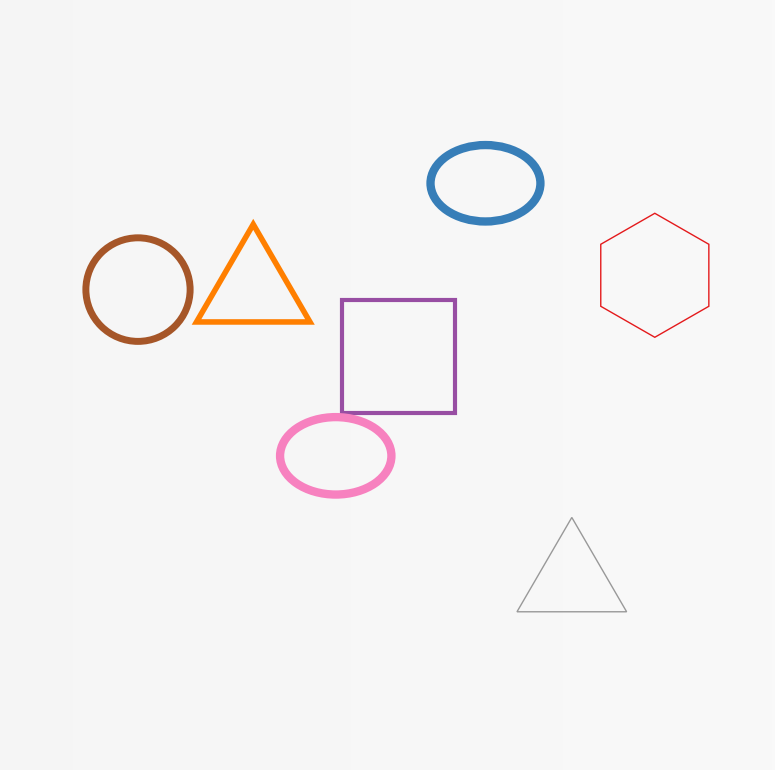[{"shape": "hexagon", "thickness": 0.5, "radius": 0.4, "center": [0.845, 0.642]}, {"shape": "oval", "thickness": 3, "radius": 0.35, "center": [0.626, 0.762]}, {"shape": "square", "thickness": 1.5, "radius": 0.37, "center": [0.514, 0.537]}, {"shape": "triangle", "thickness": 2, "radius": 0.42, "center": [0.327, 0.624]}, {"shape": "circle", "thickness": 2.5, "radius": 0.34, "center": [0.178, 0.624]}, {"shape": "oval", "thickness": 3, "radius": 0.36, "center": [0.433, 0.408]}, {"shape": "triangle", "thickness": 0.5, "radius": 0.41, "center": [0.738, 0.246]}]